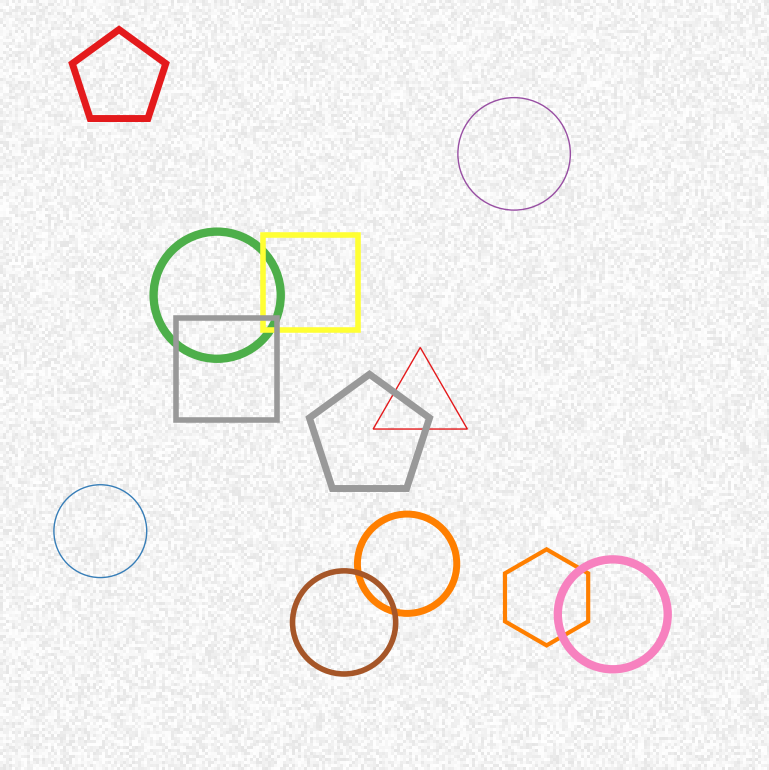[{"shape": "pentagon", "thickness": 2.5, "radius": 0.32, "center": [0.155, 0.898]}, {"shape": "triangle", "thickness": 0.5, "radius": 0.35, "center": [0.546, 0.478]}, {"shape": "circle", "thickness": 0.5, "radius": 0.3, "center": [0.13, 0.31]}, {"shape": "circle", "thickness": 3, "radius": 0.41, "center": [0.282, 0.617]}, {"shape": "circle", "thickness": 0.5, "radius": 0.37, "center": [0.668, 0.8]}, {"shape": "circle", "thickness": 2.5, "radius": 0.32, "center": [0.529, 0.268]}, {"shape": "hexagon", "thickness": 1.5, "radius": 0.31, "center": [0.71, 0.224]}, {"shape": "square", "thickness": 2, "radius": 0.31, "center": [0.403, 0.633]}, {"shape": "circle", "thickness": 2, "radius": 0.33, "center": [0.447, 0.192]}, {"shape": "circle", "thickness": 3, "radius": 0.36, "center": [0.796, 0.202]}, {"shape": "square", "thickness": 2, "radius": 0.33, "center": [0.294, 0.521]}, {"shape": "pentagon", "thickness": 2.5, "radius": 0.41, "center": [0.48, 0.432]}]